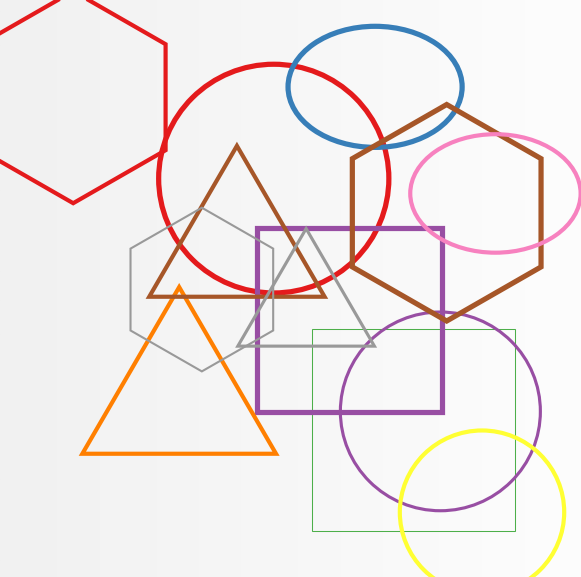[{"shape": "circle", "thickness": 2.5, "radius": 0.99, "center": [0.471, 0.69]}, {"shape": "hexagon", "thickness": 2, "radius": 0.92, "center": [0.126, 0.831]}, {"shape": "oval", "thickness": 2.5, "radius": 0.75, "center": [0.645, 0.849]}, {"shape": "square", "thickness": 0.5, "radius": 0.87, "center": [0.711, 0.254]}, {"shape": "circle", "thickness": 1.5, "radius": 0.86, "center": [0.758, 0.287]}, {"shape": "square", "thickness": 2.5, "radius": 0.8, "center": [0.601, 0.445]}, {"shape": "triangle", "thickness": 2, "radius": 0.96, "center": [0.308, 0.31]}, {"shape": "circle", "thickness": 2, "radius": 0.71, "center": [0.829, 0.112]}, {"shape": "hexagon", "thickness": 2.5, "radius": 0.94, "center": [0.768, 0.631]}, {"shape": "triangle", "thickness": 2, "radius": 0.87, "center": [0.408, 0.572]}, {"shape": "oval", "thickness": 2, "radius": 0.73, "center": [0.852, 0.664]}, {"shape": "triangle", "thickness": 1.5, "radius": 0.68, "center": [0.527, 0.468]}, {"shape": "hexagon", "thickness": 1, "radius": 0.71, "center": [0.347, 0.498]}]